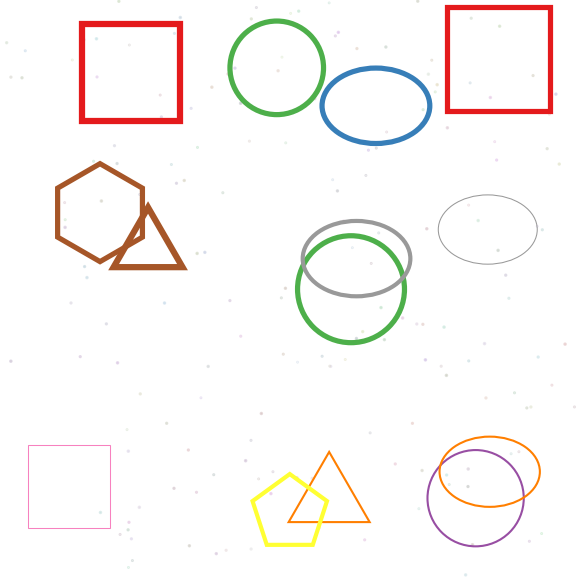[{"shape": "square", "thickness": 2.5, "radius": 0.45, "center": [0.863, 0.897]}, {"shape": "square", "thickness": 3, "radius": 0.42, "center": [0.227, 0.874]}, {"shape": "oval", "thickness": 2.5, "radius": 0.47, "center": [0.651, 0.816]}, {"shape": "circle", "thickness": 2.5, "radius": 0.46, "center": [0.608, 0.498]}, {"shape": "circle", "thickness": 2.5, "radius": 0.41, "center": [0.479, 0.882]}, {"shape": "circle", "thickness": 1, "radius": 0.42, "center": [0.824, 0.136]}, {"shape": "oval", "thickness": 1, "radius": 0.43, "center": [0.848, 0.182]}, {"shape": "triangle", "thickness": 1, "radius": 0.4, "center": [0.57, 0.136]}, {"shape": "pentagon", "thickness": 2, "radius": 0.34, "center": [0.502, 0.111]}, {"shape": "hexagon", "thickness": 2.5, "radius": 0.42, "center": [0.173, 0.631]}, {"shape": "triangle", "thickness": 3, "radius": 0.34, "center": [0.256, 0.571]}, {"shape": "square", "thickness": 0.5, "radius": 0.36, "center": [0.119, 0.157]}, {"shape": "oval", "thickness": 0.5, "radius": 0.43, "center": [0.845, 0.602]}, {"shape": "oval", "thickness": 2, "radius": 0.47, "center": [0.617, 0.551]}]